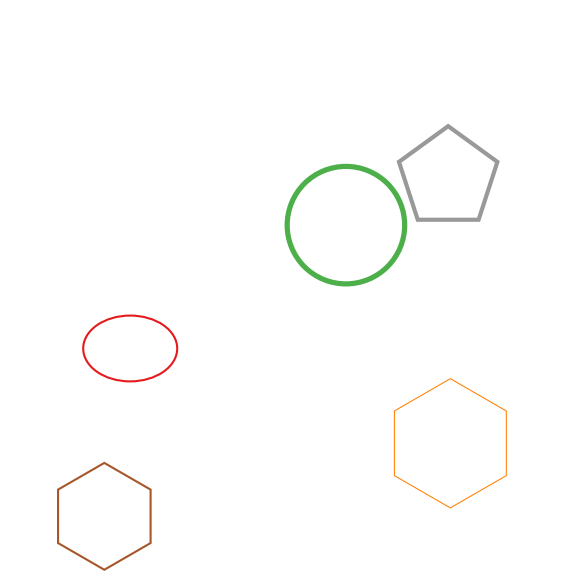[{"shape": "oval", "thickness": 1, "radius": 0.41, "center": [0.225, 0.396]}, {"shape": "circle", "thickness": 2.5, "radius": 0.51, "center": [0.599, 0.609]}, {"shape": "hexagon", "thickness": 0.5, "radius": 0.56, "center": [0.78, 0.232]}, {"shape": "hexagon", "thickness": 1, "radius": 0.46, "center": [0.181, 0.105]}, {"shape": "pentagon", "thickness": 2, "radius": 0.45, "center": [0.776, 0.691]}]